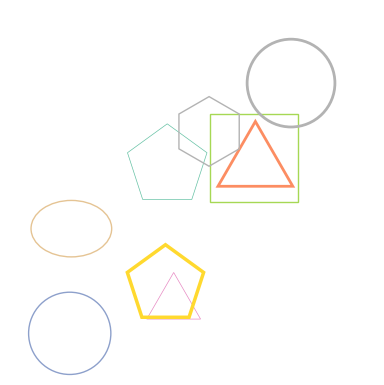[{"shape": "pentagon", "thickness": 0.5, "radius": 0.54, "center": [0.434, 0.57]}, {"shape": "triangle", "thickness": 2, "radius": 0.56, "center": [0.663, 0.572]}, {"shape": "circle", "thickness": 1, "radius": 0.53, "center": [0.181, 0.134]}, {"shape": "triangle", "thickness": 0.5, "radius": 0.4, "center": [0.451, 0.212]}, {"shape": "square", "thickness": 1, "radius": 0.57, "center": [0.66, 0.589]}, {"shape": "pentagon", "thickness": 2.5, "radius": 0.52, "center": [0.43, 0.26]}, {"shape": "oval", "thickness": 1, "radius": 0.52, "center": [0.185, 0.406]}, {"shape": "hexagon", "thickness": 1, "radius": 0.45, "center": [0.543, 0.659]}, {"shape": "circle", "thickness": 2, "radius": 0.57, "center": [0.756, 0.784]}]